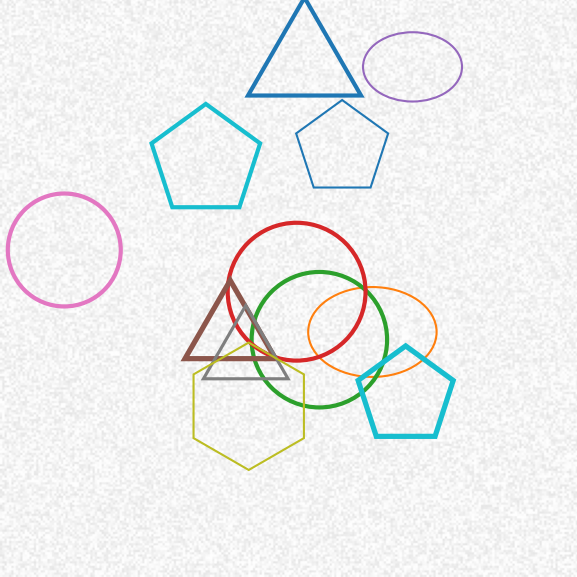[{"shape": "pentagon", "thickness": 1, "radius": 0.42, "center": [0.592, 0.742]}, {"shape": "triangle", "thickness": 2, "radius": 0.57, "center": [0.527, 0.89]}, {"shape": "oval", "thickness": 1, "radius": 0.56, "center": [0.645, 0.424]}, {"shape": "circle", "thickness": 2, "radius": 0.59, "center": [0.553, 0.411]}, {"shape": "circle", "thickness": 2, "radius": 0.6, "center": [0.514, 0.494]}, {"shape": "oval", "thickness": 1, "radius": 0.43, "center": [0.714, 0.883]}, {"shape": "triangle", "thickness": 2.5, "radius": 0.45, "center": [0.399, 0.423]}, {"shape": "circle", "thickness": 2, "radius": 0.49, "center": [0.111, 0.566]}, {"shape": "triangle", "thickness": 1.5, "radius": 0.42, "center": [0.426, 0.386]}, {"shape": "hexagon", "thickness": 1, "radius": 0.55, "center": [0.431, 0.296]}, {"shape": "pentagon", "thickness": 2, "radius": 0.49, "center": [0.356, 0.72]}, {"shape": "pentagon", "thickness": 2.5, "radius": 0.43, "center": [0.702, 0.314]}]